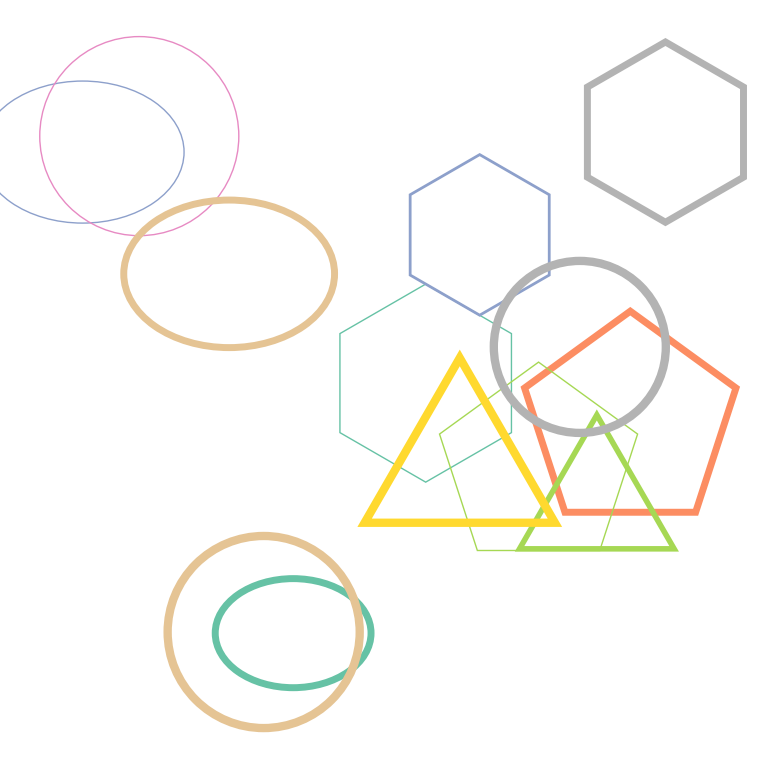[{"shape": "oval", "thickness": 2.5, "radius": 0.51, "center": [0.381, 0.178]}, {"shape": "hexagon", "thickness": 0.5, "radius": 0.64, "center": [0.553, 0.502]}, {"shape": "pentagon", "thickness": 2.5, "radius": 0.72, "center": [0.819, 0.451]}, {"shape": "oval", "thickness": 0.5, "radius": 0.66, "center": [0.107, 0.803]}, {"shape": "hexagon", "thickness": 1, "radius": 0.52, "center": [0.623, 0.695]}, {"shape": "circle", "thickness": 0.5, "radius": 0.65, "center": [0.181, 0.823]}, {"shape": "triangle", "thickness": 2, "radius": 0.58, "center": [0.775, 0.345]}, {"shape": "pentagon", "thickness": 0.5, "radius": 0.68, "center": [0.699, 0.394]}, {"shape": "triangle", "thickness": 3, "radius": 0.71, "center": [0.597, 0.392]}, {"shape": "oval", "thickness": 2.5, "radius": 0.68, "center": [0.298, 0.644]}, {"shape": "circle", "thickness": 3, "radius": 0.62, "center": [0.342, 0.179]}, {"shape": "hexagon", "thickness": 2.5, "radius": 0.59, "center": [0.864, 0.828]}, {"shape": "circle", "thickness": 3, "radius": 0.56, "center": [0.753, 0.549]}]